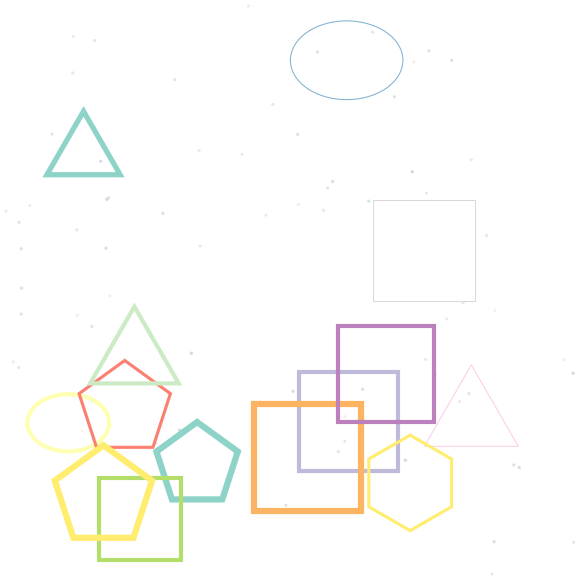[{"shape": "pentagon", "thickness": 3, "radius": 0.37, "center": [0.341, 0.194]}, {"shape": "triangle", "thickness": 2.5, "radius": 0.37, "center": [0.145, 0.733]}, {"shape": "oval", "thickness": 2, "radius": 0.35, "center": [0.118, 0.267]}, {"shape": "square", "thickness": 2, "radius": 0.43, "center": [0.603, 0.27]}, {"shape": "pentagon", "thickness": 1.5, "radius": 0.42, "center": [0.216, 0.292]}, {"shape": "oval", "thickness": 0.5, "radius": 0.49, "center": [0.6, 0.895]}, {"shape": "square", "thickness": 3, "radius": 0.46, "center": [0.533, 0.206]}, {"shape": "square", "thickness": 2, "radius": 0.35, "center": [0.243, 0.101]}, {"shape": "triangle", "thickness": 0.5, "radius": 0.47, "center": [0.816, 0.273]}, {"shape": "square", "thickness": 0.5, "radius": 0.44, "center": [0.734, 0.565]}, {"shape": "square", "thickness": 2, "radius": 0.42, "center": [0.668, 0.352]}, {"shape": "triangle", "thickness": 2, "radius": 0.44, "center": [0.233, 0.38]}, {"shape": "hexagon", "thickness": 1.5, "radius": 0.41, "center": [0.71, 0.163]}, {"shape": "pentagon", "thickness": 3, "radius": 0.44, "center": [0.179, 0.139]}]